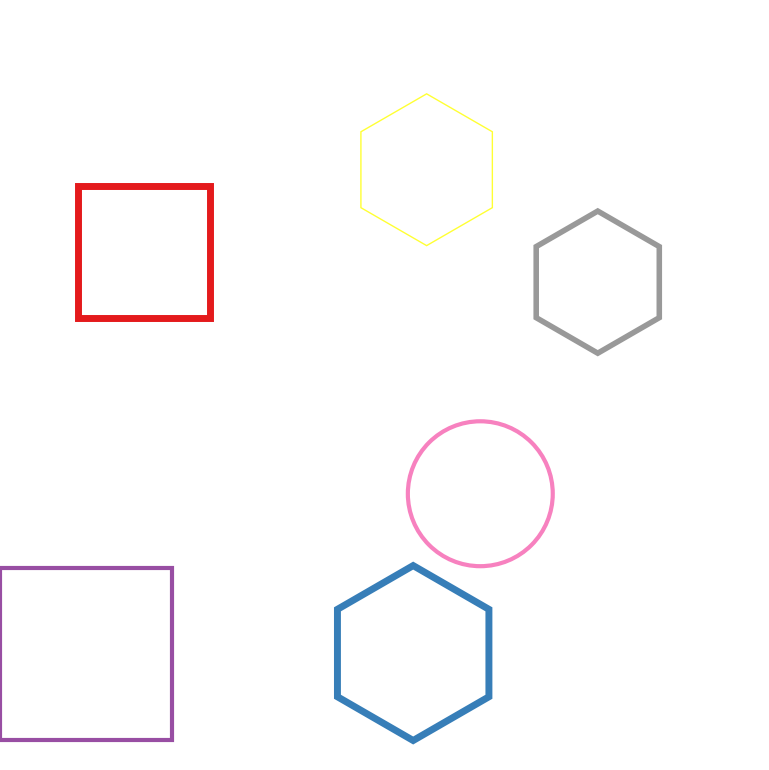[{"shape": "square", "thickness": 2.5, "radius": 0.43, "center": [0.187, 0.673]}, {"shape": "hexagon", "thickness": 2.5, "radius": 0.57, "center": [0.537, 0.152]}, {"shape": "square", "thickness": 1.5, "radius": 0.56, "center": [0.112, 0.15]}, {"shape": "hexagon", "thickness": 0.5, "radius": 0.49, "center": [0.554, 0.78]}, {"shape": "circle", "thickness": 1.5, "radius": 0.47, "center": [0.624, 0.359]}, {"shape": "hexagon", "thickness": 2, "radius": 0.46, "center": [0.776, 0.634]}]